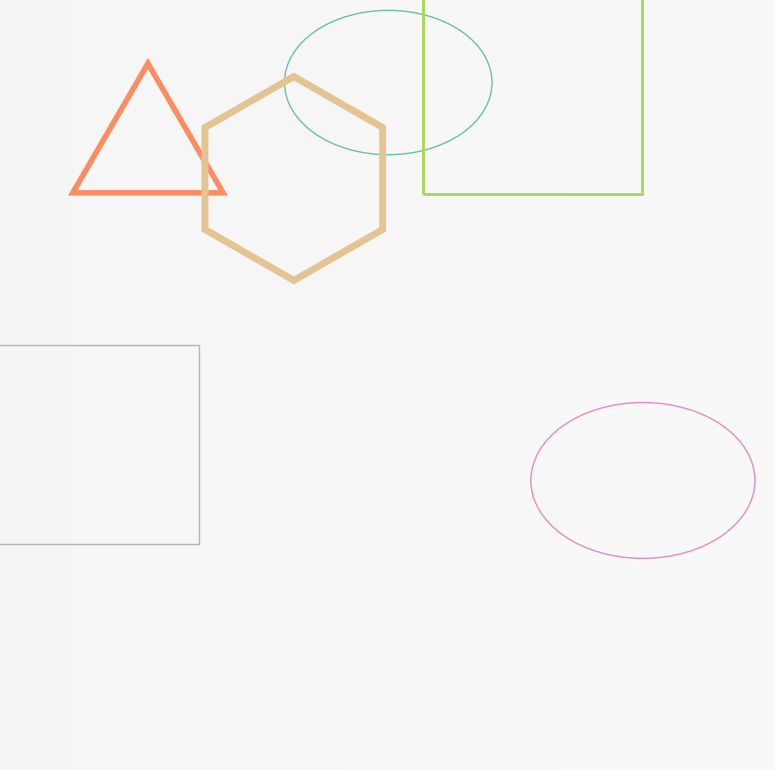[{"shape": "oval", "thickness": 0.5, "radius": 0.67, "center": [0.501, 0.893]}, {"shape": "triangle", "thickness": 2, "radius": 0.56, "center": [0.191, 0.806]}, {"shape": "oval", "thickness": 0.5, "radius": 0.72, "center": [0.83, 0.376]}, {"shape": "square", "thickness": 1, "radius": 0.71, "center": [0.687, 0.89]}, {"shape": "hexagon", "thickness": 2.5, "radius": 0.66, "center": [0.379, 0.768]}, {"shape": "square", "thickness": 0.5, "radius": 0.65, "center": [0.127, 0.423]}]